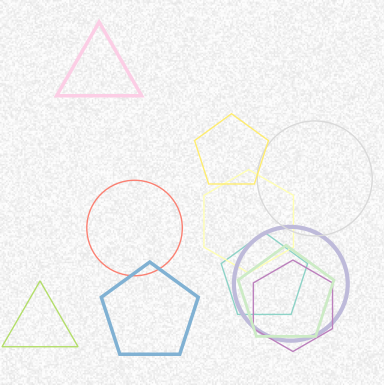[{"shape": "pentagon", "thickness": 1, "radius": 0.59, "center": [0.687, 0.279]}, {"shape": "hexagon", "thickness": 1, "radius": 0.67, "center": [0.646, 0.425]}, {"shape": "circle", "thickness": 3, "radius": 0.74, "center": [0.755, 0.263]}, {"shape": "circle", "thickness": 1, "radius": 0.62, "center": [0.349, 0.408]}, {"shape": "pentagon", "thickness": 2.5, "radius": 0.66, "center": [0.389, 0.187]}, {"shape": "triangle", "thickness": 1, "radius": 0.57, "center": [0.104, 0.156]}, {"shape": "triangle", "thickness": 2.5, "radius": 0.64, "center": [0.257, 0.815]}, {"shape": "circle", "thickness": 1, "radius": 0.75, "center": [0.817, 0.537]}, {"shape": "hexagon", "thickness": 1, "radius": 0.59, "center": [0.761, 0.206]}, {"shape": "pentagon", "thickness": 2, "radius": 0.65, "center": [0.743, 0.232]}, {"shape": "pentagon", "thickness": 1, "radius": 0.5, "center": [0.601, 0.604]}]